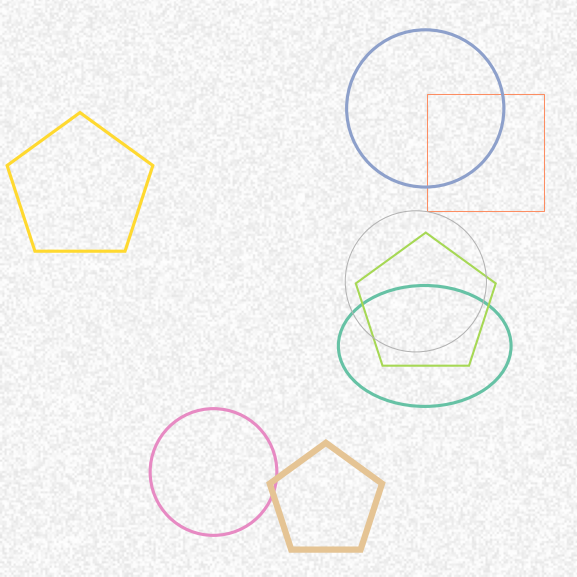[{"shape": "oval", "thickness": 1.5, "radius": 0.75, "center": [0.735, 0.4]}, {"shape": "square", "thickness": 0.5, "radius": 0.5, "center": [0.841, 0.735]}, {"shape": "circle", "thickness": 1.5, "radius": 0.68, "center": [0.736, 0.811]}, {"shape": "circle", "thickness": 1.5, "radius": 0.55, "center": [0.37, 0.182]}, {"shape": "pentagon", "thickness": 1, "radius": 0.64, "center": [0.737, 0.469]}, {"shape": "pentagon", "thickness": 1.5, "radius": 0.66, "center": [0.138, 0.672]}, {"shape": "pentagon", "thickness": 3, "radius": 0.51, "center": [0.564, 0.13]}, {"shape": "circle", "thickness": 0.5, "radius": 0.61, "center": [0.72, 0.512]}]